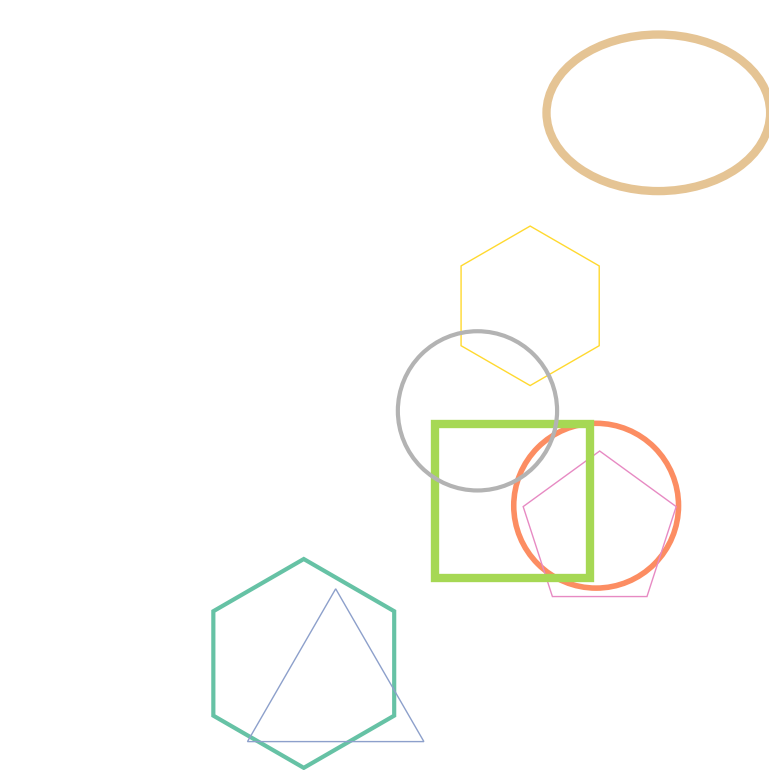[{"shape": "hexagon", "thickness": 1.5, "radius": 0.68, "center": [0.395, 0.138]}, {"shape": "circle", "thickness": 2, "radius": 0.54, "center": [0.774, 0.343]}, {"shape": "triangle", "thickness": 0.5, "radius": 0.66, "center": [0.436, 0.103]}, {"shape": "pentagon", "thickness": 0.5, "radius": 0.52, "center": [0.779, 0.31]}, {"shape": "square", "thickness": 3, "radius": 0.5, "center": [0.666, 0.349]}, {"shape": "hexagon", "thickness": 0.5, "radius": 0.52, "center": [0.689, 0.603]}, {"shape": "oval", "thickness": 3, "radius": 0.73, "center": [0.855, 0.853]}, {"shape": "circle", "thickness": 1.5, "radius": 0.52, "center": [0.62, 0.466]}]